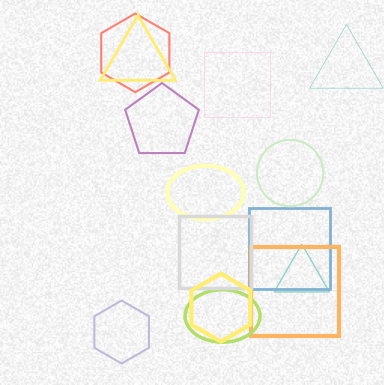[{"shape": "triangle", "thickness": 0.5, "radius": 0.55, "center": [0.9, 0.826]}, {"shape": "triangle", "thickness": 1, "radius": 0.41, "center": [0.784, 0.283]}, {"shape": "oval", "thickness": 3, "radius": 0.5, "center": [0.534, 0.5]}, {"shape": "hexagon", "thickness": 1.5, "radius": 0.41, "center": [0.316, 0.138]}, {"shape": "hexagon", "thickness": 1.5, "radius": 0.51, "center": [0.351, 0.863]}, {"shape": "square", "thickness": 2, "radius": 0.53, "center": [0.752, 0.354]}, {"shape": "square", "thickness": 3, "radius": 0.57, "center": [0.766, 0.243]}, {"shape": "oval", "thickness": 2.5, "radius": 0.49, "center": [0.578, 0.179]}, {"shape": "square", "thickness": 0.5, "radius": 0.43, "center": [0.616, 0.781]}, {"shape": "square", "thickness": 2.5, "radius": 0.47, "center": [0.558, 0.345]}, {"shape": "pentagon", "thickness": 1.5, "radius": 0.5, "center": [0.421, 0.684]}, {"shape": "circle", "thickness": 1.5, "radius": 0.43, "center": [0.754, 0.55]}, {"shape": "triangle", "thickness": 2, "radius": 0.56, "center": [0.358, 0.848]}, {"shape": "hexagon", "thickness": 3, "radius": 0.44, "center": [0.574, 0.201]}]